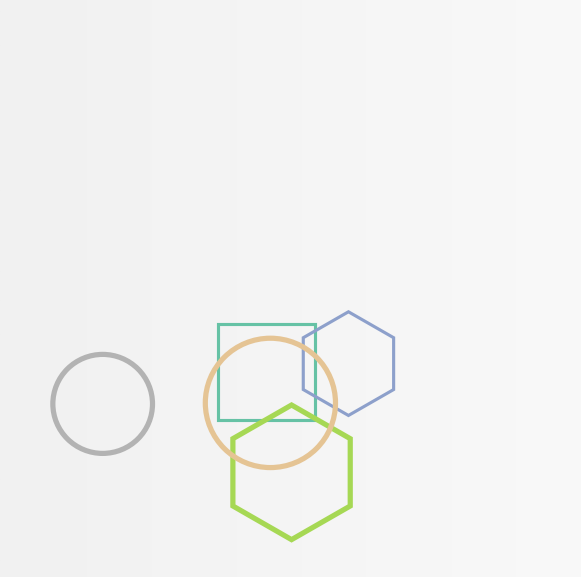[{"shape": "square", "thickness": 1.5, "radius": 0.42, "center": [0.458, 0.355]}, {"shape": "hexagon", "thickness": 1.5, "radius": 0.45, "center": [0.599, 0.369]}, {"shape": "hexagon", "thickness": 2.5, "radius": 0.58, "center": [0.502, 0.181]}, {"shape": "circle", "thickness": 2.5, "radius": 0.56, "center": [0.465, 0.301]}, {"shape": "circle", "thickness": 2.5, "radius": 0.43, "center": [0.177, 0.3]}]